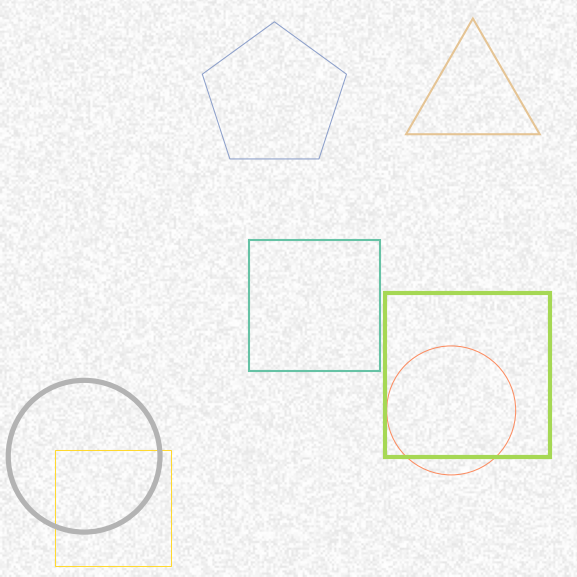[{"shape": "square", "thickness": 1, "radius": 0.57, "center": [0.545, 0.47]}, {"shape": "circle", "thickness": 0.5, "radius": 0.56, "center": [0.781, 0.288]}, {"shape": "pentagon", "thickness": 0.5, "radius": 0.66, "center": [0.475, 0.83]}, {"shape": "square", "thickness": 2, "radius": 0.71, "center": [0.81, 0.35]}, {"shape": "square", "thickness": 0.5, "radius": 0.5, "center": [0.195, 0.119]}, {"shape": "triangle", "thickness": 1, "radius": 0.67, "center": [0.819, 0.833]}, {"shape": "circle", "thickness": 2.5, "radius": 0.66, "center": [0.146, 0.209]}]